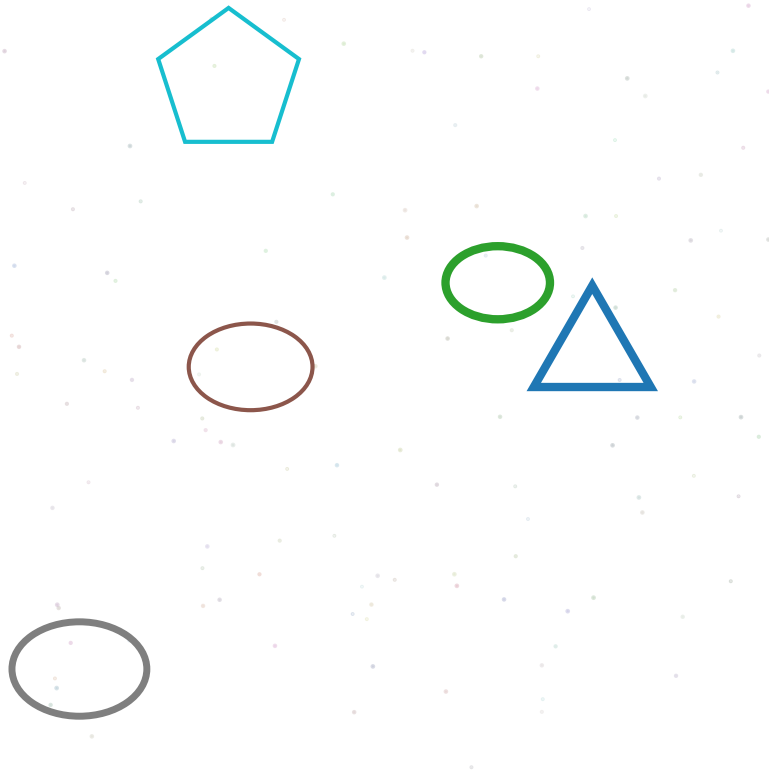[{"shape": "triangle", "thickness": 3, "radius": 0.44, "center": [0.769, 0.541]}, {"shape": "oval", "thickness": 3, "radius": 0.34, "center": [0.646, 0.633]}, {"shape": "oval", "thickness": 1.5, "radius": 0.4, "center": [0.325, 0.524]}, {"shape": "oval", "thickness": 2.5, "radius": 0.44, "center": [0.103, 0.131]}, {"shape": "pentagon", "thickness": 1.5, "radius": 0.48, "center": [0.297, 0.894]}]